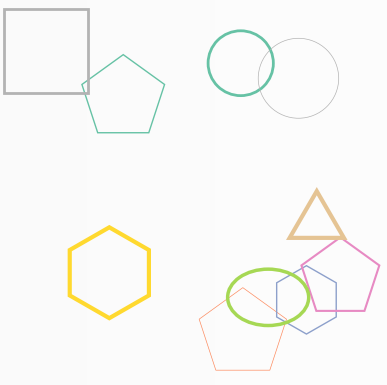[{"shape": "pentagon", "thickness": 1, "radius": 0.56, "center": [0.318, 0.746]}, {"shape": "circle", "thickness": 2, "radius": 0.42, "center": [0.621, 0.836]}, {"shape": "pentagon", "thickness": 0.5, "radius": 0.59, "center": [0.627, 0.134]}, {"shape": "hexagon", "thickness": 1, "radius": 0.44, "center": [0.791, 0.221]}, {"shape": "pentagon", "thickness": 1.5, "radius": 0.53, "center": [0.878, 0.278]}, {"shape": "oval", "thickness": 2.5, "radius": 0.52, "center": [0.692, 0.228]}, {"shape": "hexagon", "thickness": 3, "radius": 0.59, "center": [0.282, 0.292]}, {"shape": "triangle", "thickness": 3, "radius": 0.4, "center": [0.817, 0.423]}, {"shape": "square", "thickness": 2, "radius": 0.54, "center": [0.119, 0.867]}, {"shape": "circle", "thickness": 0.5, "radius": 0.52, "center": [0.77, 0.797]}]